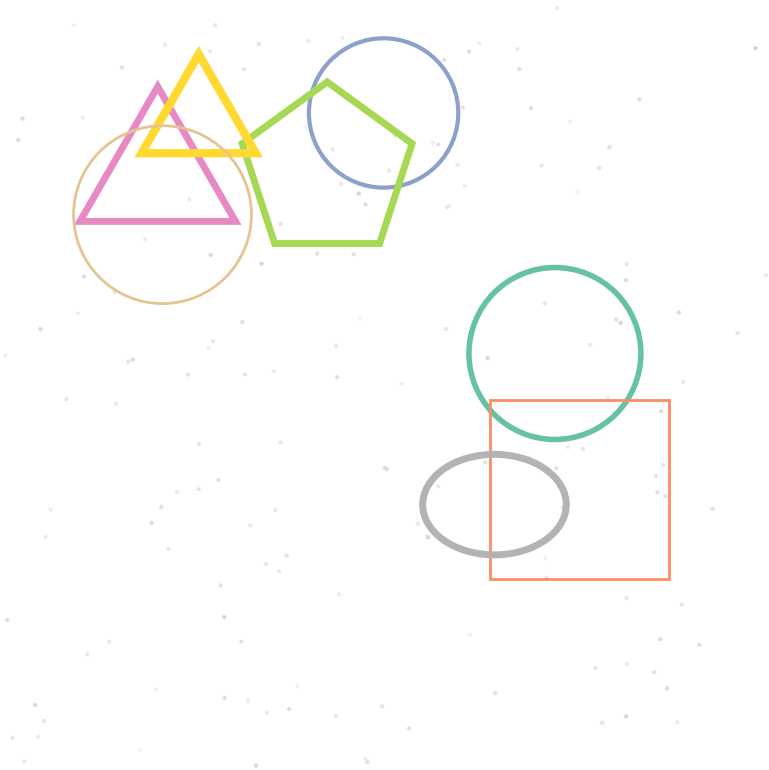[{"shape": "circle", "thickness": 2, "radius": 0.56, "center": [0.721, 0.541]}, {"shape": "square", "thickness": 1, "radius": 0.58, "center": [0.753, 0.365]}, {"shape": "circle", "thickness": 1.5, "radius": 0.48, "center": [0.498, 0.853]}, {"shape": "triangle", "thickness": 2.5, "radius": 0.58, "center": [0.205, 0.771]}, {"shape": "pentagon", "thickness": 2.5, "radius": 0.58, "center": [0.425, 0.778]}, {"shape": "triangle", "thickness": 3, "radius": 0.43, "center": [0.258, 0.844]}, {"shape": "circle", "thickness": 1, "radius": 0.58, "center": [0.211, 0.721]}, {"shape": "oval", "thickness": 2.5, "radius": 0.47, "center": [0.642, 0.345]}]